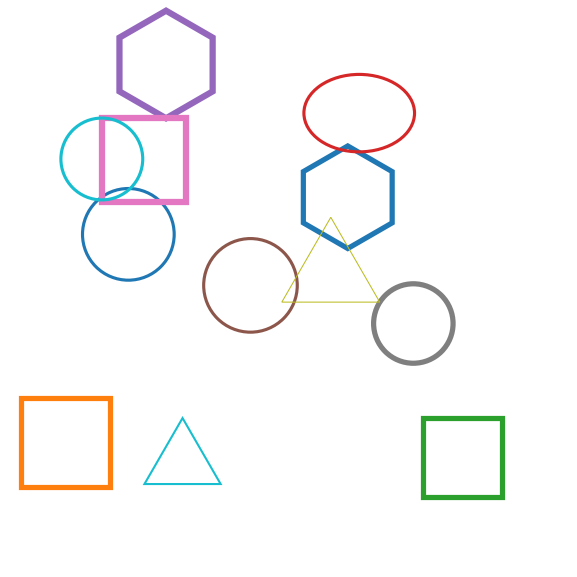[{"shape": "circle", "thickness": 1.5, "radius": 0.4, "center": [0.222, 0.593]}, {"shape": "hexagon", "thickness": 2.5, "radius": 0.44, "center": [0.602, 0.658]}, {"shape": "square", "thickness": 2.5, "radius": 0.38, "center": [0.114, 0.233]}, {"shape": "square", "thickness": 2.5, "radius": 0.34, "center": [0.801, 0.207]}, {"shape": "oval", "thickness": 1.5, "radius": 0.48, "center": [0.622, 0.803]}, {"shape": "hexagon", "thickness": 3, "radius": 0.47, "center": [0.288, 0.887]}, {"shape": "circle", "thickness": 1.5, "radius": 0.41, "center": [0.434, 0.505]}, {"shape": "square", "thickness": 3, "radius": 0.36, "center": [0.249, 0.722]}, {"shape": "circle", "thickness": 2.5, "radius": 0.34, "center": [0.716, 0.439]}, {"shape": "triangle", "thickness": 0.5, "radius": 0.49, "center": [0.573, 0.525]}, {"shape": "triangle", "thickness": 1, "radius": 0.38, "center": [0.316, 0.199]}, {"shape": "circle", "thickness": 1.5, "radius": 0.35, "center": [0.176, 0.724]}]